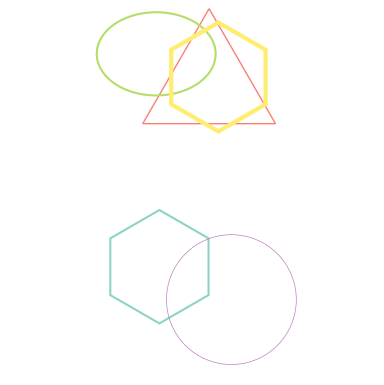[{"shape": "hexagon", "thickness": 1.5, "radius": 0.74, "center": [0.414, 0.307]}, {"shape": "triangle", "thickness": 1, "radius": 1.0, "center": [0.543, 0.778]}, {"shape": "oval", "thickness": 1.5, "radius": 0.77, "center": [0.406, 0.86]}, {"shape": "circle", "thickness": 0.5, "radius": 0.84, "center": [0.601, 0.222]}, {"shape": "hexagon", "thickness": 3, "radius": 0.71, "center": [0.567, 0.8]}]